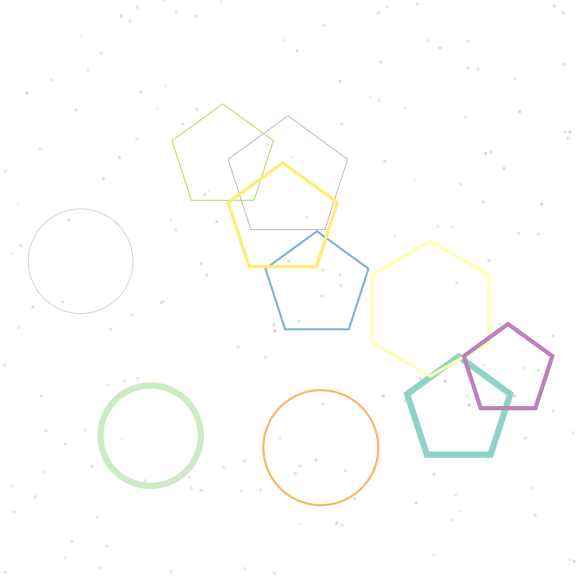[{"shape": "pentagon", "thickness": 3, "radius": 0.47, "center": [0.794, 0.288]}, {"shape": "hexagon", "thickness": 1.5, "radius": 0.58, "center": [0.745, 0.465]}, {"shape": "pentagon", "thickness": 0.5, "radius": 0.54, "center": [0.498, 0.69]}, {"shape": "pentagon", "thickness": 1, "radius": 0.47, "center": [0.549, 0.505]}, {"shape": "circle", "thickness": 1, "radius": 0.5, "center": [0.556, 0.224]}, {"shape": "pentagon", "thickness": 0.5, "radius": 0.46, "center": [0.386, 0.727]}, {"shape": "circle", "thickness": 0.5, "radius": 0.45, "center": [0.14, 0.547]}, {"shape": "pentagon", "thickness": 2, "radius": 0.4, "center": [0.88, 0.358]}, {"shape": "circle", "thickness": 3, "radius": 0.43, "center": [0.261, 0.245]}, {"shape": "pentagon", "thickness": 1.5, "radius": 0.5, "center": [0.49, 0.618]}]